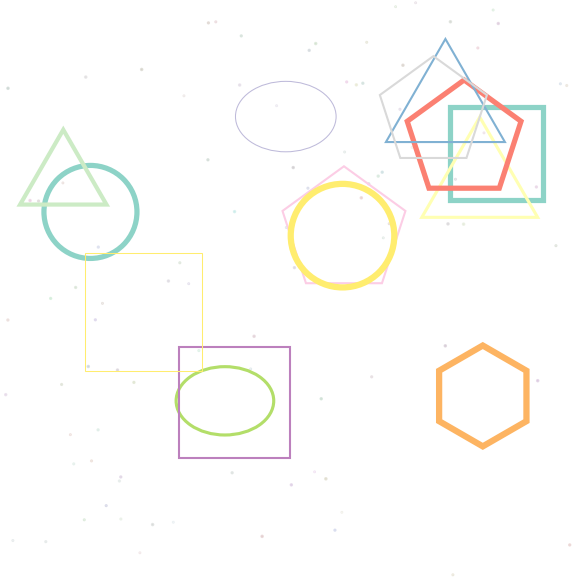[{"shape": "square", "thickness": 2.5, "radius": 0.4, "center": [0.86, 0.734]}, {"shape": "circle", "thickness": 2.5, "radius": 0.4, "center": [0.157, 0.632]}, {"shape": "triangle", "thickness": 1.5, "radius": 0.58, "center": [0.831, 0.681]}, {"shape": "oval", "thickness": 0.5, "radius": 0.44, "center": [0.495, 0.797]}, {"shape": "pentagon", "thickness": 2.5, "radius": 0.52, "center": [0.804, 0.757]}, {"shape": "triangle", "thickness": 1, "radius": 0.59, "center": [0.771, 0.813]}, {"shape": "hexagon", "thickness": 3, "radius": 0.44, "center": [0.836, 0.314]}, {"shape": "oval", "thickness": 1.5, "radius": 0.42, "center": [0.389, 0.305]}, {"shape": "pentagon", "thickness": 1, "radius": 0.56, "center": [0.596, 0.599]}, {"shape": "pentagon", "thickness": 1, "radius": 0.49, "center": [0.75, 0.804]}, {"shape": "square", "thickness": 1, "radius": 0.48, "center": [0.406, 0.302]}, {"shape": "triangle", "thickness": 2, "radius": 0.43, "center": [0.11, 0.688]}, {"shape": "square", "thickness": 0.5, "radius": 0.51, "center": [0.248, 0.459]}, {"shape": "circle", "thickness": 3, "radius": 0.45, "center": [0.593, 0.591]}]